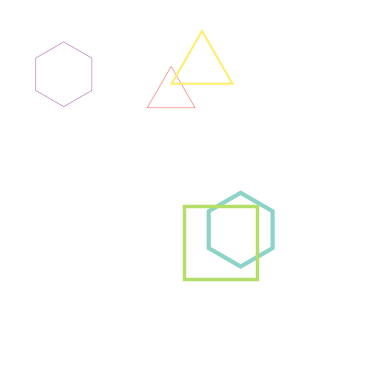[{"shape": "hexagon", "thickness": 3, "radius": 0.48, "center": [0.625, 0.403]}, {"shape": "triangle", "thickness": 0.5, "radius": 0.36, "center": [0.445, 0.756]}, {"shape": "square", "thickness": 2.5, "radius": 0.48, "center": [0.573, 0.37]}, {"shape": "hexagon", "thickness": 0.5, "radius": 0.42, "center": [0.166, 0.807]}, {"shape": "triangle", "thickness": 1.5, "radius": 0.46, "center": [0.525, 0.828]}]